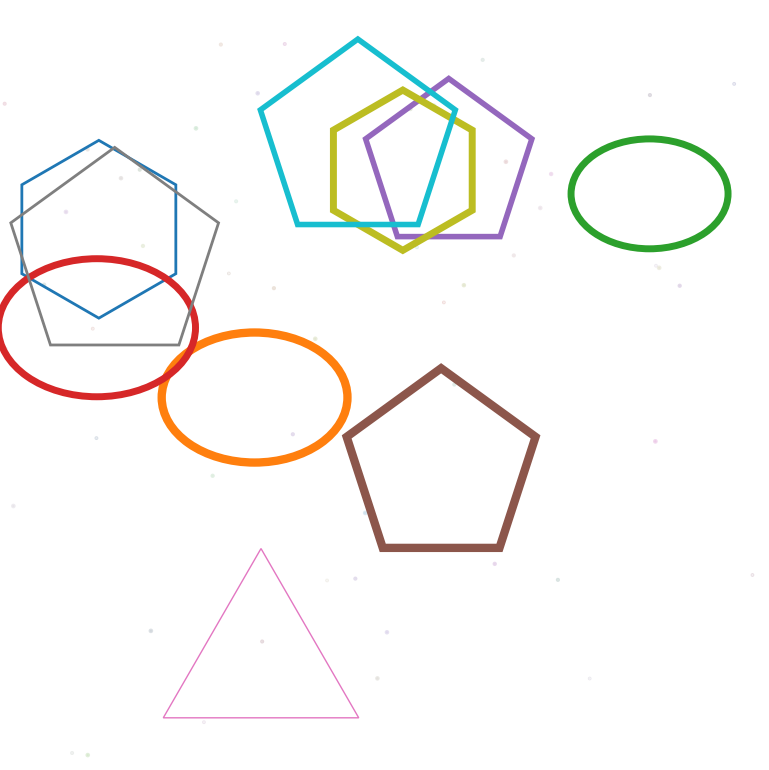[{"shape": "hexagon", "thickness": 1, "radius": 0.58, "center": [0.128, 0.702]}, {"shape": "oval", "thickness": 3, "radius": 0.6, "center": [0.331, 0.484]}, {"shape": "oval", "thickness": 2.5, "radius": 0.51, "center": [0.844, 0.748]}, {"shape": "oval", "thickness": 2.5, "radius": 0.64, "center": [0.126, 0.574]}, {"shape": "pentagon", "thickness": 2, "radius": 0.57, "center": [0.583, 0.785]}, {"shape": "pentagon", "thickness": 3, "radius": 0.64, "center": [0.573, 0.393]}, {"shape": "triangle", "thickness": 0.5, "radius": 0.73, "center": [0.339, 0.141]}, {"shape": "pentagon", "thickness": 1, "radius": 0.71, "center": [0.149, 0.667]}, {"shape": "hexagon", "thickness": 2.5, "radius": 0.52, "center": [0.523, 0.779]}, {"shape": "pentagon", "thickness": 2, "radius": 0.67, "center": [0.465, 0.816]}]